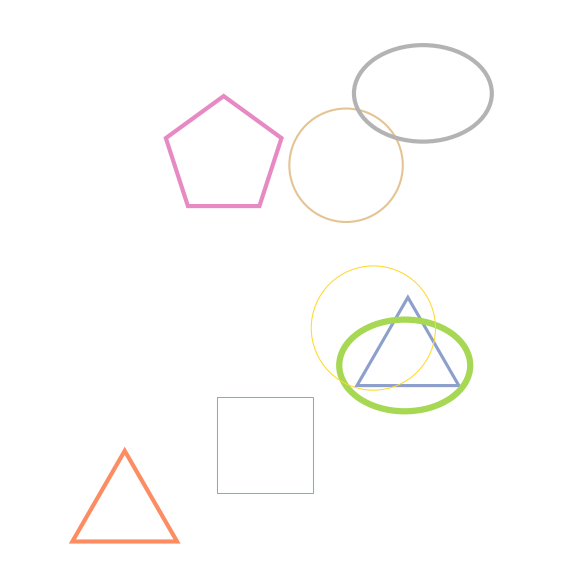[{"shape": "square", "thickness": 0.5, "radius": 0.41, "center": [0.459, 0.228]}, {"shape": "triangle", "thickness": 2, "radius": 0.52, "center": [0.216, 0.114]}, {"shape": "triangle", "thickness": 1.5, "radius": 0.51, "center": [0.706, 0.382]}, {"shape": "pentagon", "thickness": 2, "radius": 0.53, "center": [0.387, 0.727]}, {"shape": "oval", "thickness": 3, "radius": 0.57, "center": [0.701, 0.366]}, {"shape": "circle", "thickness": 0.5, "radius": 0.54, "center": [0.646, 0.431]}, {"shape": "circle", "thickness": 1, "radius": 0.49, "center": [0.599, 0.713]}, {"shape": "oval", "thickness": 2, "radius": 0.6, "center": [0.732, 0.837]}]